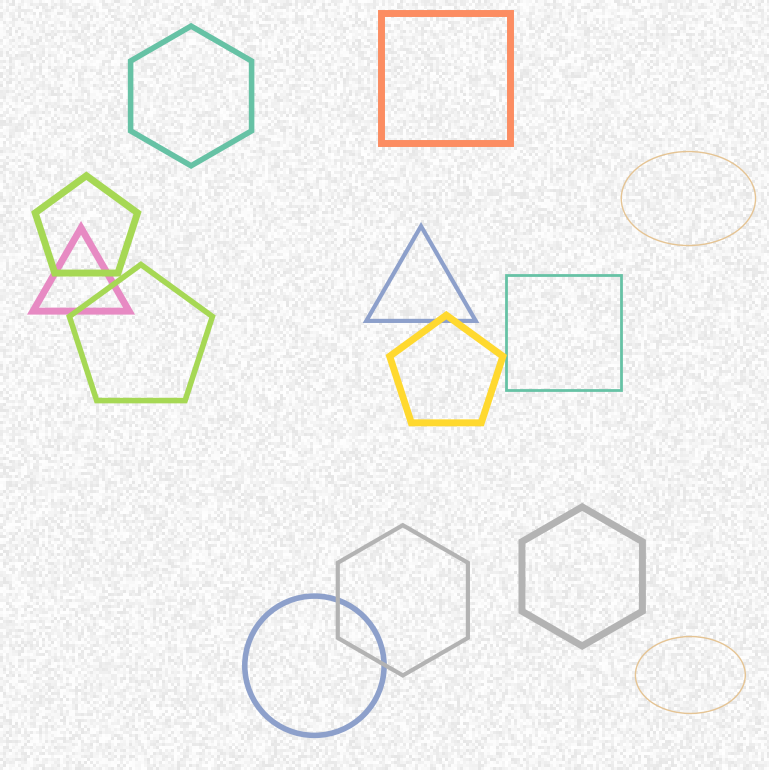[{"shape": "hexagon", "thickness": 2, "radius": 0.45, "center": [0.248, 0.875]}, {"shape": "square", "thickness": 1, "radius": 0.37, "center": [0.731, 0.568]}, {"shape": "square", "thickness": 2.5, "radius": 0.42, "center": [0.579, 0.899]}, {"shape": "triangle", "thickness": 1.5, "radius": 0.41, "center": [0.547, 0.624]}, {"shape": "circle", "thickness": 2, "radius": 0.45, "center": [0.408, 0.135]}, {"shape": "triangle", "thickness": 2.5, "radius": 0.36, "center": [0.105, 0.632]}, {"shape": "pentagon", "thickness": 2.5, "radius": 0.35, "center": [0.112, 0.702]}, {"shape": "pentagon", "thickness": 2, "radius": 0.49, "center": [0.183, 0.559]}, {"shape": "pentagon", "thickness": 2.5, "radius": 0.39, "center": [0.58, 0.513]}, {"shape": "oval", "thickness": 0.5, "radius": 0.36, "center": [0.897, 0.123]}, {"shape": "oval", "thickness": 0.5, "radius": 0.44, "center": [0.894, 0.742]}, {"shape": "hexagon", "thickness": 2.5, "radius": 0.45, "center": [0.756, 0.251]}, {"shape": "hexagon", "thickness": 1.5, "radius": 0.49, "center": [0.523, 0.22]}]